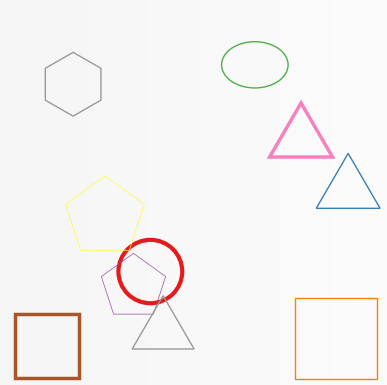[{"shape": "circle", "thickness": 3, "radius": 0.41, "center": [0.388, 0.295]}, {"shape": "triangle", "thickness": 1, "radius": 0.48, "center": [0.898, 0.506]}, {"shape": "oval", "thickness": 1, "radius": 0.43, "center": [0.658, 0.832]}, {"shape": "pentagon", "thickness": 0.5, "radius": 0.44, "center": [0.344, 0.255]}, {"shape": "square", "thickness": 1, "radius": 0.53, "center": [0.867, 0.12]}, {"shape": "pentagon", "thickness": 0.5, "radius": 0.53, "center": [0.271, 0.436]}, {"shape": "square", "thickness": 2.5, "radius": 0.41, "center": [0.122, 0.101]}, {"shape": "triangle", "thickness": 2.5, "radius": 0.47, "center": [0.777, 0.639]}, {"shape": "hexagon", "thickness": 1, "radius": 0.41, "center": [0.189, 0.781]}, {"shape": "triangle", "thickness": 1, "radius": 0.46, "center": [0.421, 0.14]}]